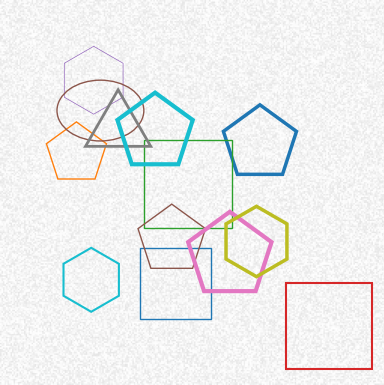[{"shape": "pentagon", "thickness": 2.5, "radius": 0.5, "center": [0.675, 0.628]}, {"shape": "square", "thickness": 1, "radius": 0.46, "center": [0.456, 0.264]}, {"shape": "pentagon", "thickness": 1, "radius": 0.41, "center": [0.199, 0.601]}, {"shape": "square", "thickness": 1, "radius": 0.58, "center": [0.488, 0.522]}, {"shape": "square", "thickness": 1.5, "radius": 0.56, "center": [0.853, 0.153]}, {"shape": "hexagon", "thickness": 0.5, "radius": 0.44, "center": [0.243, 0.792]}, {"shape": "oval", "thickness": 1, "radius": 0.56, "center": [0.261, 0.713]}, {"shape": "pentagon", "thickness": 1, "radius": 0.46, "center": [0.446, 0.378]}, {"shape": "pentagon", "thickness": 3, "radius": 0.57, "center": [0.597, 0.336]}, {"shape": "triangle", "thickness": 2, "radius": 0.49, "center": [0.307, 0.669]}, {"shape": "hexagon", "thickness": 2.5, "radius": 0.46, "center": [0.666, 0.373]}, {"shape": "pentagon", "thickness": 3, "radius": 0.51, "center": [0.403, 0.657]}, {"shape": "hexagon", "thickness": 1.5, "radius": 0.42, "center": [0.237, 0.273]}]